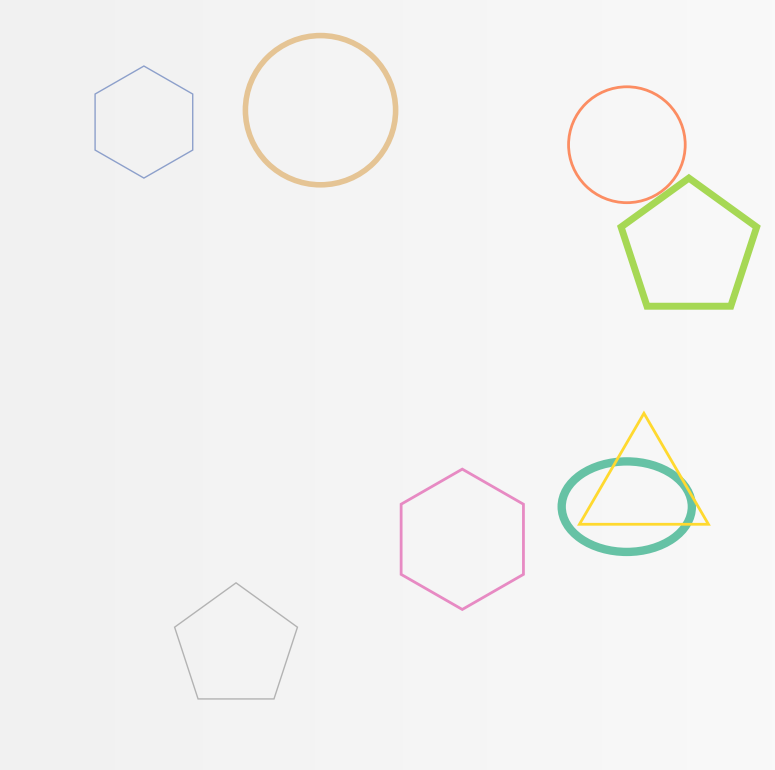[{"shape": "oval", "thickness": 3, "radius": 0.42, "center": [0.809, 0.342]}, {"shape": "circle", "thickness": 1, "radius": 0.38, "center": [0.809, 0.812]}, {"shape": "hexagon", "thickness": 0.5, "radius": 0.36, "center": [0.186, 0.841]}, {"shape": "hexagon", "thickness": 1, "radius": 0.46, "center": [0.596, 0.3]}, {"shape": "pentagon", "thickness": 2.5, "radius": 0.46, "center": [0.889, 0.677]}, {"shape": "triangle", "thickness": 1, "radius": 0.48, "center": [0.831, 0.367]}, {"shape": "circle", "thickness": 2, "radius": 0.48, "center": [0.414, 0.857]}, {"shape": "pentagon", "thickness": 0.5, "radius": 0.42, "center": [0.305, 0.16]}]